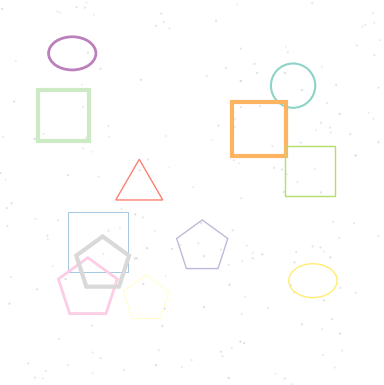[{"shape": "circle", "thickness": 1.5, "radius": 0.29, "center": [0.761, 0.778]}, {"shape": "pentagon", "thickness": 0.5, "radius": 0.31, "center": [0.38, 0.224]}, {"shape": "pentagon", "thickness": 1, "radius": 0.35, "center": [0.525, 0.359]}, {"shape": "triangle", "thickness": 1, "radius": 0.35, "center": [0.362, 0.516]}, {"shape": "square", "thickness": 0.5, "radius": 0.39, "center": [0.254, 0.372]}, {"shape": "square", "thickness": 3, "radius": 0.35, "center": [0.673, 0.665]}, {"shape": "square", "thickness": 1, "radius": 0.33, "center": [0.805, 0.556]}, {"shape": "pentagon", "thickness": 2, "radius": 0.4, "center": [0.228, 0.25]}, {"shape": "pentagon", "thickness": 3, "radius": 0.36, "center": [0.267, 0.314]}, {"shape": "oval", "thickness": 2, "radius": 0.31, "center": [0.188, 0.861]}, {"shape": "square", "thickness": 3, "radius": 0.33, "center": [0.166, 0.7]}, {"shape": "oval", "thickness": 1, "radius": 0.31, "center": [0.813, 0.271]}]